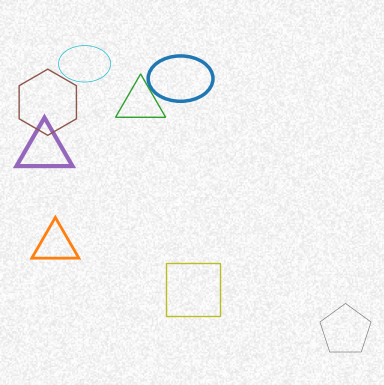[{"shape": "oval", "thickness": 2.5, "radius": 0.42, "center": [0.469, 0.796]}, {"shape": "triangle", "thickness": 2, "radius": 0.35, "center": [0.144, 0.365]}, {"shape": "triangle", "thickness": 1, "radius": 0.38, "center": [0.365, 0.733]}, {"shape": "triangle", "thickness": 3, "radius": 0.42, "center": [0.116, 0.611]}, {"shape": "hexagon", "thickness": 1, "radius": 0.43, "center": [0.124, 0.734]}, {"shape": "pentagon", "thickness": 0.5, "radius": 0.35, "center": [0.897, 0.142]}, {"shape": "square", "thickness": 1, "radius": 0.35, "center": [0.502, 0.248]}, {"shape": "oval", "thickness": 0.5, "radius": 0.34, "center": [0.22, 0.834]}]